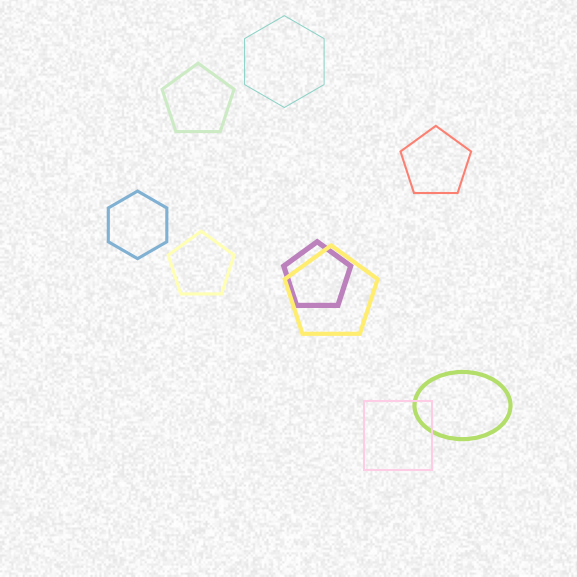[{"shape": "hexagon", "thickness": 0.5, "radius": 0.4, "center": [0.492, 0.892]}, {"shape": "pentagon", "thickness": 1.5, "radius": 0.3, "center": [0.348, 0.539]}, {"shape": "pentagon", "thickness": 1, "radius": 0.32, "center": [0.755, 0.717]}, {"shape": "hexagon", "thickness": 1.5, "radius": 0.29, "center": [0.238, 0.61]}, {"shape": "oval", "thickness": 2, "radius": 0.42, "center": [0.801, 0.297]}, {"shape": "square", "thickness": 1, "radius": 0.3, "center": [0.689, 0.245]}, {"shape": "pentagon", "thickness": 2.5, "radius": 0.3, "center": [0.549, 0.52]}, {"shape": "pentagon", "thickness": 1.5, "radius": 0.33, "center": [0.343, 0.824]}, {"shape": "pentagon", "thickness": 2, "radius": 0.42, "center": [0.573, 0.49]}]